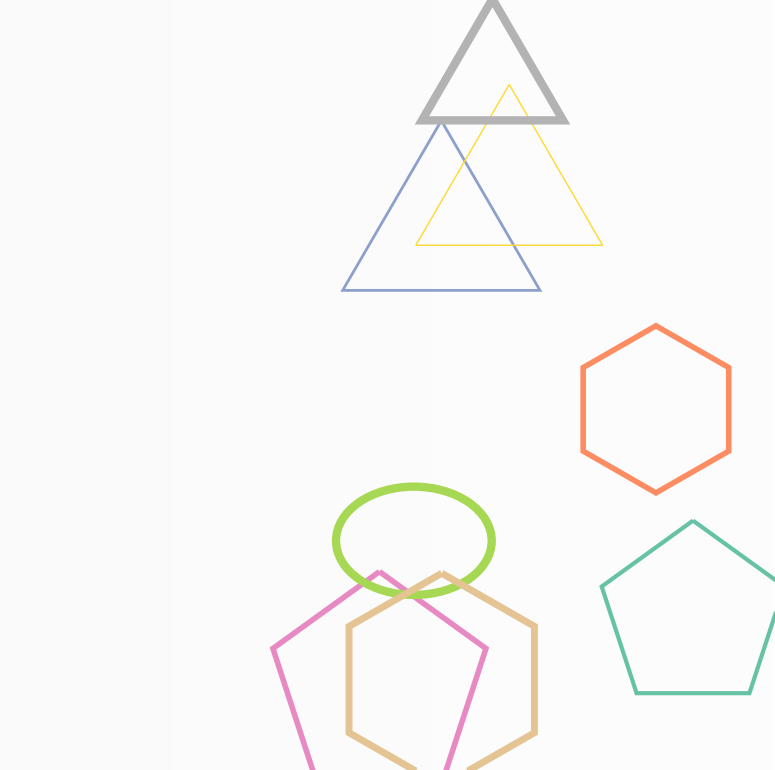[{"shape": "pentagon", "thickness": 1.5, "radius": 0.62, "center": [0.894, 0.2]}, {"shape": "hexagon", "thickness": 2, "radius": 0.54, "center": [0.846, 0.468]}, {"shape": "triangle", "thickness": 1, "radius": 0.73, "center": [0.569, 0.696]}, {"shape": "pentagon", "thickness": 2, "radius": 0.72, "center": [0.49, 0.113]}, {"shape": "oval", "thickness": 3, "radius": 0.5, "center": [0.534, 0.298]}, {"shape": "triangle", "thickness": 0.5, "radius": 0.7, "center": [0.657, 0.751]}, {"shape": "hexagon", "thickness": 2.5, "radius": 0.69, "center": [0.57, 0.117]}, {"shape": "triangle", "thickness": 3, "radius": 0.53, "center": [0.635, 0.896]}]